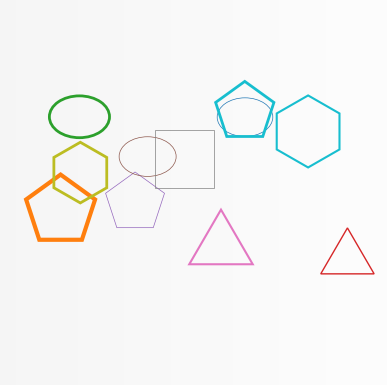[{"shape": "oval", "thickness": 0.5, "radius": 0.36, "center": [0.632, 0.696]}, {"shape": "pentagon", "thickness": 3, "radius": 0.47, "center": [0.156, 0.453]}, {"shape": "oval", "thickness": 2, "radius": 0.39, "center": [0.205, 0.697]}, {"shape": "triangle", "thickness": 1, "radius": 0.4, "center": [0.897, 0.328]}, {"shape": "pentagon", "thickness": 0.5, "radius": 0.4, "center": [0.349, 0.473]}, {"shape": "oval", "thickness": 0.5, "radius": 0.37, "center": [0.381, 0.593]}, {"shape": "triangle", "thickness": 1.5, "radius": 0.47, "center": [0.57, 0.361]}, {"shape": "square", "thickness": 0.5, "radius": 0.38, "center": [0.477, 0.588]}, {"shape": "hexagon", "thickness": 2, "radius": 0.39, "center": [0.207, 0.552]}, {"shape": "pentagon", "thickness": 2, "radius": 0.4, "center": [0.632, 0.709]}, {"shape": "hexagon", "thickness": 1.5, "radius": 0.47, "center": [0.795, 0.659]}]